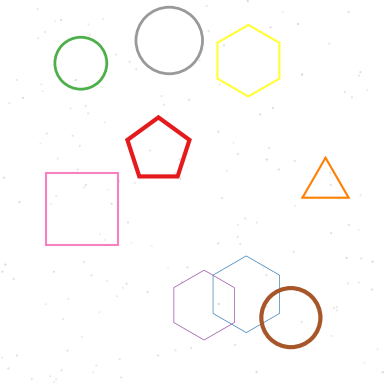[{"shape": "pentagon", "thickness": 3, "radius": 0.42, "center": [0.412, 0.61]}, {"shape": "hexagon", "thickness": 0.5, "radius": 0.5, "center": [0.64, 0.236]}, {"shape": "circle", "thickness": 2, "radius": 0.34, "center": [0.21, 0.836]}, {"shape": "hexagon", "thickness": 0.5, "radius": 0.45, "center": [0.53, 0.208]}, {"shape": "triangle", "thickness": 1.5, "radius": 0.35, "center": [0.846, 0.521]}, {"shape": "hexagon", "thickness": 1.5, "radius": 0.46, "center": [0.645, 0.842]}, {"shape": "circle", "thickness": 3, "radius": 0.38, "center": [0.756, 0.175]}, {"shape": "square", "thickness": 1.5, "radius": 0.47, "center": [0.212, 0.457]}, {"shape": "circle", "thickness": 2, "radius": 0.43, "center": [0.44, 0.895]}]